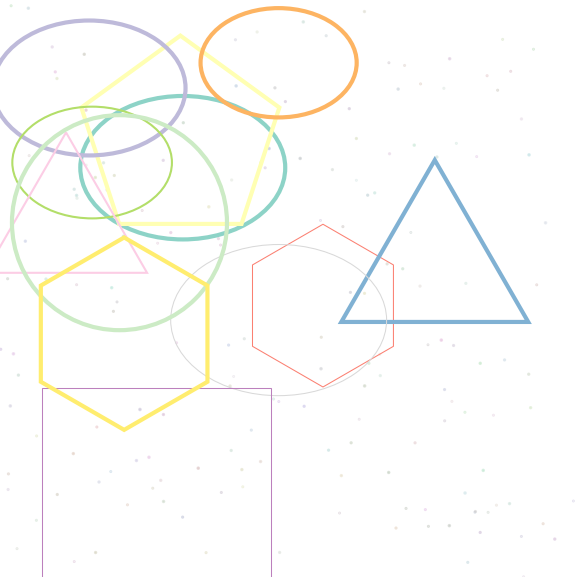[{"shape": "oval", "thickness": 2, "radius": 0.89, "center": [0.316, 0.709]}, {"shape": "pentagon", "thickness": 2, "radius": 0.9, "center": [0.312, 0.757]}, {"shape": "oval", "thickness": 2, "radius": 0.83, "center": [0.154, 0.847]}, {"shape": "hexagon", "thickness": 0.5, "radius": 0.7, "center": [0.559, 0.47]}, {"shape": "triangle", "thickness": 2, "radius": 0.93, "center": [0.753, 0.535]}, {"shape": "oval", "thickness": 2, "radius": 0.68, "center": [0.482, 0.89]}, {"shape": "oval", "thickness": 1, "radius": 0.69, "center": [0.16, 0.718]}, {"shape": "triangle", "thickness": 1, "radius": 0.81, "center": [0.114, 0.608]}, {"shape": "oval", "thickness": 0.5, "radius": 0.93, "center": [0.482, 0.445]}, {"shape": "square", "thickness": 0.5, "radius": 0.99, "center": [0.271, 0.129]}, {"shape": "circle", "thickness": 2, "radius": 0.93, "center": [0.207, 0.614]}, {"shape": "hexagon", "thickness": 2, "radius": 0.83, "center": [0.215, 0.421]}]